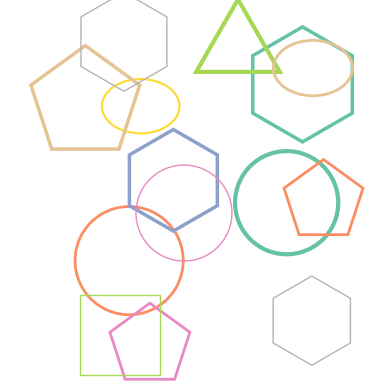[{"shape": "hexagon", "thickness": 2.5, "radius": 0.75, "center": [0.786, 0.781]}, {"shape": "circle", "thickness": 3, "radius": 0.67, "center": [0.745, 0.474]}, {"shape": "circle", "thickness": 2, "radius": 0.7, "center": [0.335, 0.323]}, {"shape": "pentagon", "thickness": 2, "radius": 0.54, "center": [0.84, 0.478]}, {"shape": "hexagon", "thickness": 2.5, "radius": 0.66, "center": [0.45, 0.532]}, {"shape": "pentagon", "thickness": 2, "radius": 0.55, "center": [0.389, 0.103]}, {"shape": "circle", "thickness": 1, "radius": 0.62, "center": [0.478, 0.447]}, {"shape": "square", "thickness": 1, "radius": 0.52, "center": [0.313, 0.129]}, {"shape": "triangle", "thickness": 3, "radius": 0.63, "center": [0.618, 0.876]}, {"shape": "oval", "thickness": 1.5, "radius": 0.5, "center": [0.365, 0.724]}, {"shape": "oval", "thickness": 2, "radius": 0.51, "center": [0.813, 0.823]}, {"shape": "pentagon", "thickness": 2.5, "radius": 0.74, "center": [0.222, 0.733]}, {"shape": "hexagon", "thickness": 1, "radius": 0.58, "center": [0.81, 0.167]}, {"shape": "hexagon", "thickness": 1, "radius": 0.64, "center": [0.322, 0.892]}]